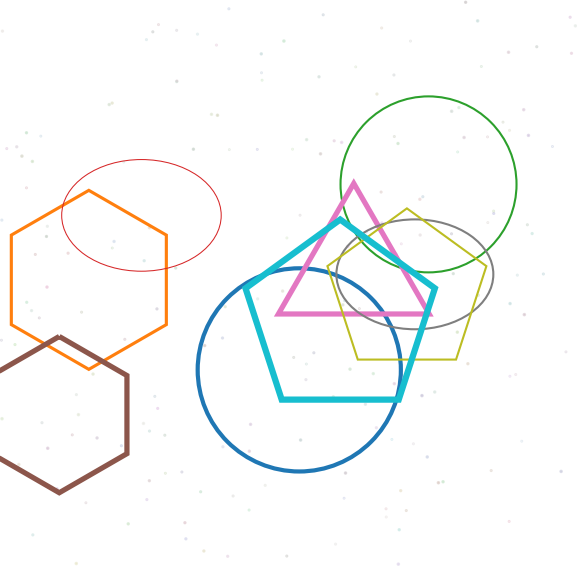[{"shape": "circle", "thickness": 2, "radius": 0.88, "center": [0.518, 0.359]}, {"shape": "hexagon", "thickness": 1.5, "radius": 0.77, "center": [0.154, 0.515]}, {"shape": "circle", "thickness": 1, "radius": 0.76, "center": [0.742, 0.68]}, {"shape": "oval", "thickness": 0.5, "radius": 0.69, "center": [0.245, 0.626]}, {"shape": "hexagon", "thickness": 2.5, "radius": 0.68, "center": [0.103, 0.281]}, {"shape": "triangle", "thickness": 2.5, "radius": 0.75, "center": [0.613, 0.531]}, {"shape": "oval", "thickness": 1, "radius": 0.68, "center": [0.718, 0.524]}, {"shape": "pentagon", "thickness": 1, "radius": 0.72, "center": [0.705, 0.494]}, {"shape": "pentagon", "thickness": 3, "radius": 0.86, "center": [0.589, 0.447]}]